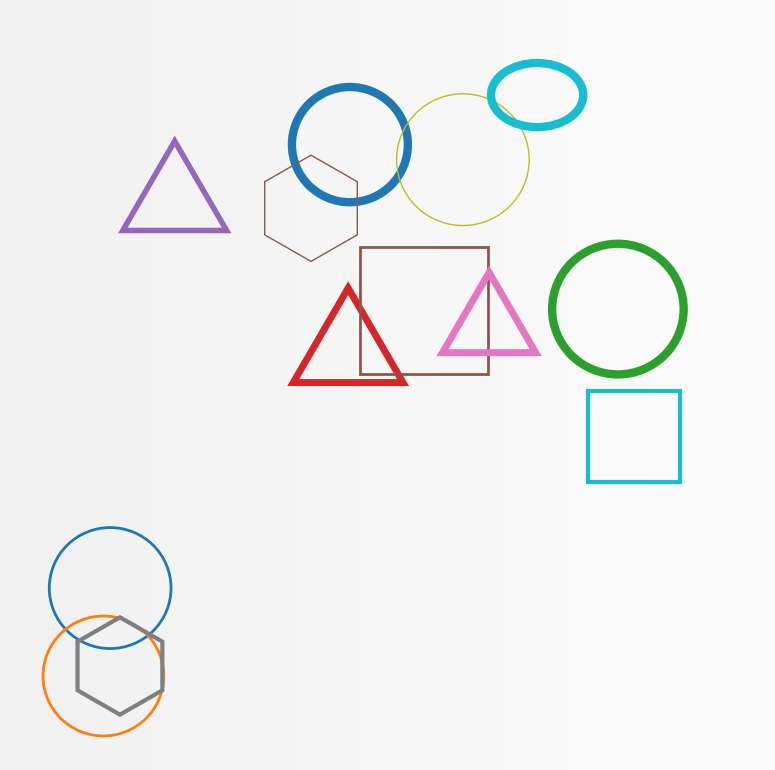[{"shape": "circle", "thickness": 3, "radius": 0.37, "center": [0.451, 0.812]}, {"shape": "circle", "thickness": 1, "radius": 0.39, "center": [0.142, 0.236]}, {"shape": "circle", "thickness": 1, "radius": 0.39, "center": [0.133, 0.122]}, {"shape": "circle", "thickness": 3, "radius": 0.42, "center": [0.797, 0.599]}, {"shape": "triangle", "thickness": 2.5, "radius": 0.41, "center": [0.449, 0.544]}, {"shape": "triangle", "thickness": 2, "radius": 0.39, "center": [0.225, 0.739]}, {"shape": "hexagon", "thickness": 0.5, "radius": 0.34, "center": [0.401, 0.729]}, {"shape": "square", "thickness": 1, "radius": 0.41, "center": [0.547, 0.596]}, {"shape": "triangle", "thickness": 2.5, "radius": 0.35, "center": [0.631, 0.577]}, {"shape": "hexagon", "thickness": 1.5, "radius": 0.32, "center": [0.155, 0.135]}, {"shape": "circle", "thickness": 0.5, "radius": 0.43, "center": [0.597, 0.793]}, {"shape": "oval", "thickness": 3, "radius": 0.3, "center": [0.693, 0.877]}, {"shape": "square", "thickness": 1.5, "radius": 0.3, "center": [0.818, 0.434]}]